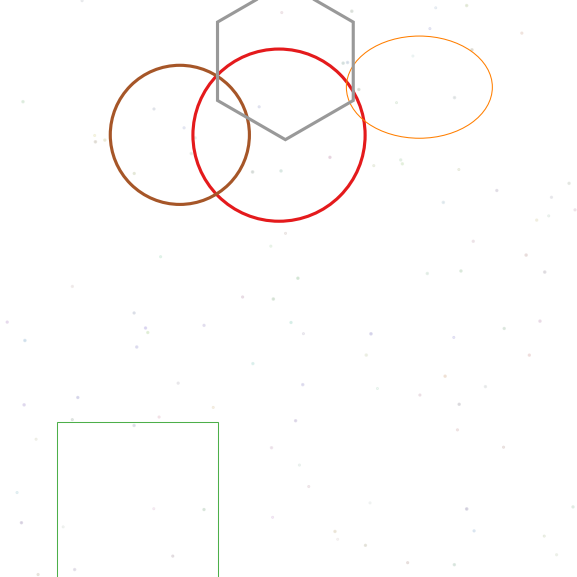[{"shape": "circle", "thickness": 1.5, "radius": 0.75, "center": [0.483, 0.765]}, {"shape": "square", "thickness": 0.5, "radius": 0.7, "center": [0.238, 0.128]}, {"shape": "oval", "thickness": 0.5, "radius": 0.63, "center": [0.726, 0.848]}, {"shape": "circle", "thickness": 1.5, "radius": 0.6, "center": [0.311, 0.766]}, {"shape": "hexagon", "thickness": 1.5, "radius": 0.68, "center": [0.494, 0.893]}]